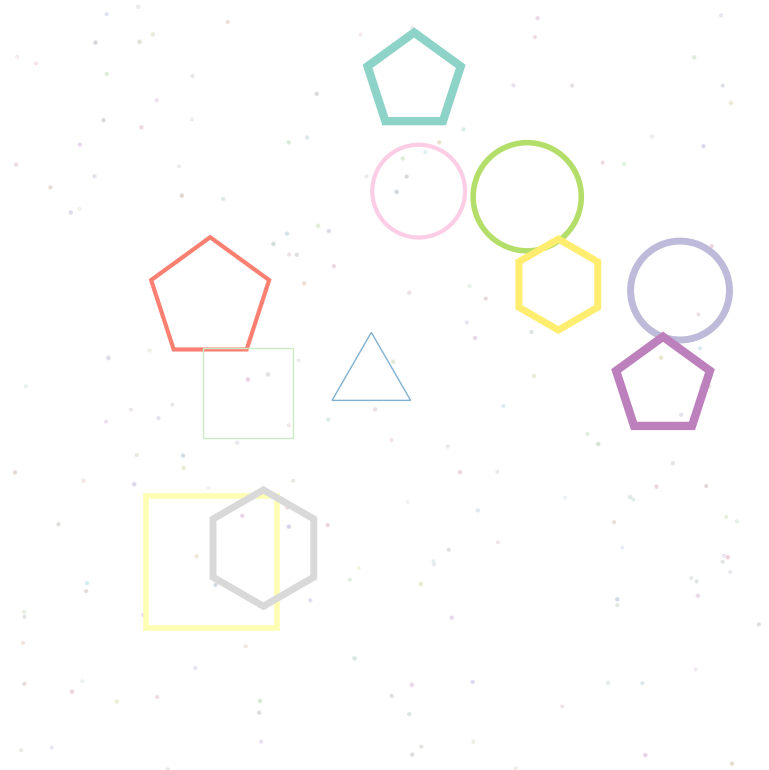[{"shape": "pentagon", "thickness": 3, "radius": 0.32, "center": [0.538, 0.894]}, {"shape": "square", "thickness": 2, "radius": 0.43, "center": [0.274, 0.27]}, {"shape": "circle", "thickness": 2.5, "radius": 0.32, "center": [0.883, 0.623]}, {"shape": "pentagon", "thickness": 1.5, "radius": 0.4, "center": [0.273, 0.611]}, {"shape": "triangle", "thickness": 0.5, "radius": 0.29, "center": [0.482, 0.509]}, {"shape": "circle", "thickness": 2, "radius": 0.35, "center": [0.685, 0.744]}, {"shape": "circle", "thickness": 1.5, "radius": 0.3, "center": [0.544, 0.752]}, {"shape": "hexagon", "thickness": 2.5, "radius": 0.38, "center": [0.342, 0.288]}, {"shape": "pentagon", "thickness": 3, "radius": 0.32, "center": [0.861, 0.499]}, {"shape": "square", "thickness": 0.5, "radius": 0.29, "center": [0.322, 0.49]}, {"shape": "hexagon", "thickness": 2.5, "radius": 0.3, "center": [0.725, 0.63]}]